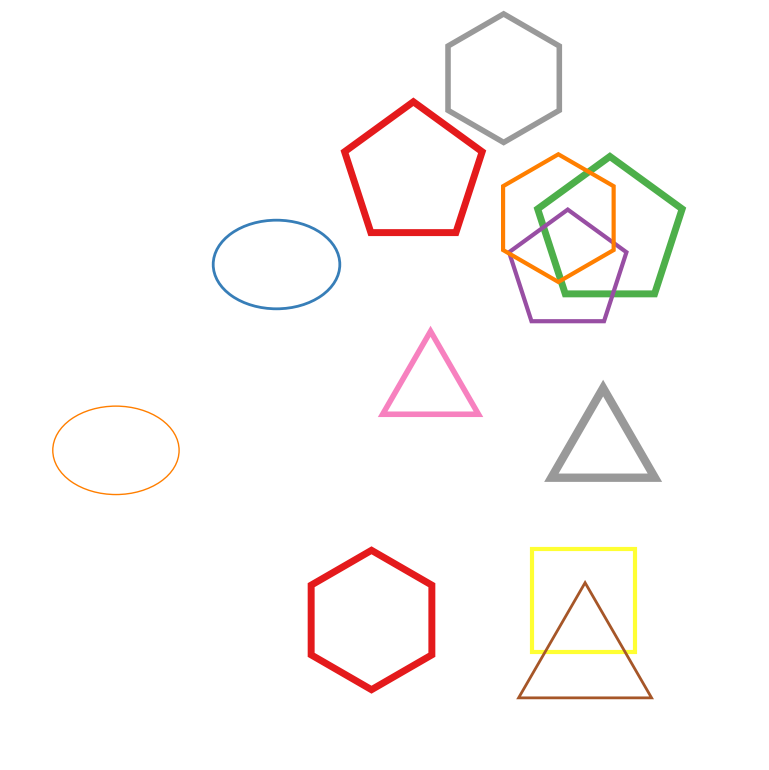[{"shape": "pentagon", "thickness": 2.5, "radius": 0.47, "center": [0.537, 0.774]}, {"shape": "hexagon", "thickness": 2.5, "radius": 0.45, "center": [0.482, 0.195]}, {"shape": "oval", "thickness": 1, "radius": 0.41, "center": [0.359, 0.656]}, {"shape": "pentagon", "thickness": 2.5, "radius": 0.49, "center": [0.792, 0.698]}, {"shape": "pentagon", "thickness": 1.5, "radius": 0.4, "center": [0.737, 0.648]}, {"shape": "hexagon", "thickness": 1.5, "radius": 0.41, "center": [0.725, 0.717]}, {"shape": "oval", "thickness": 0.5, "radius": 0.41, "center": [0.151, 0.415]}, {"shape": "square", "thickness": 1.5, "radius": 0.34, "center": [0.758, 0.22]}, {"shape": "triangle", "thickness": 1, "radius": 0.5, "center": [0.76, 0.144]}, {"shape": "triangle", "thickness": 2, "radius": 0.36, "center": [0.559, 0.498]}, {"shape": "hexagon", "thickness": 2, "radius": 0.42, "center": [0.654, 0.898]}, {"shape": "triangle", "thickness": 3, "radius": 0.39, "center": [0.783, 0.418]}]